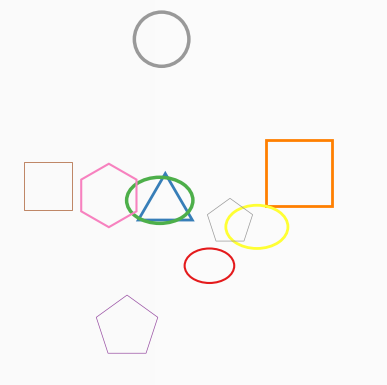[{"shape": "oval", "thickness": 1.5, "radius": 0.32, "center": [0.54, 0.31]}, {"shape": "triangle", "thickness": 2, "radius": 0.4, "center": [0.427, 0.469]}, {"shape": "oval", "thickness": 2.5, "radius": 0.43, "center": [0.412, 0.48]}, {"shape": "pentagon", "thickness": 0.5, "radius": 0.42, "center": [0.328, 0.15]}, {"shape": "square", "thickness": 2, "radius": 0.43, "center": [0.773, 0.551]}, {"shape": "oval", "thickness": 2, "radius": 0.4, "center": [0.663, 0.411]}, {"shape": "square", "thickness": 0.5, "radius": 0.31, "center": [0.124, 0.517]}, {"shape": "hexagon", "thickness": 1.5, "radius": 0.41, "center": [0.281, 0.492]}, {"shape": "pentagon", "thickness": 0.5, "radius": 0.31, "center": [0.594, 0.424]}, {"shape": "circle", "thickness": 2.5, "radius": 0.35, "center": [0.417, 0.898]}]